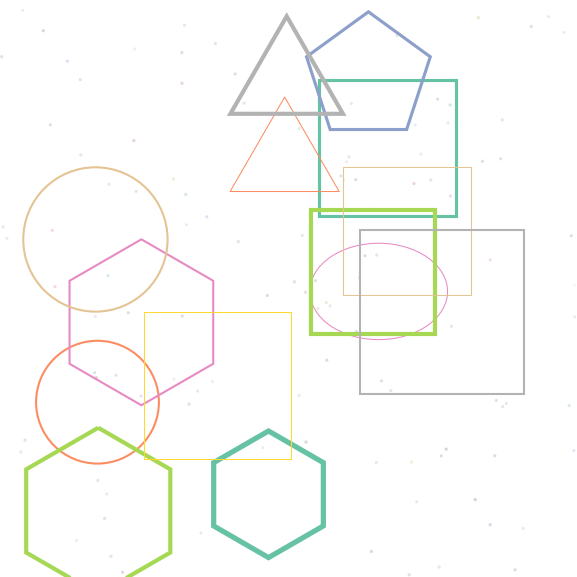[{"shape": "hexagon", "thickness": 2.5, "radius": 0.55, "center": [0.465, 0.143]}, {"shape": "square", "thickness": 1.5, "radius": 0.59, "center": [0.671, 0.743]}, {"shape": "triangle", "thickness": 0.5, "radius": 0.55, "center": [0.493, 0.722]}, {"shape": "circle", "thickness": 1, "radius": 0.53, "center": [0.169, 0.303]}, {"shape": "pentagon", "thickness": 1.5, "radius": 0.56, "center": [0.638, 0.866]}, {"shape": "oval", "thickness": 0.5, "radius": 0.6, "center": [0.656, 0.494]}, {"shape": "hexagon", "thickness": 1, "radius": 0.72, "center": [0.245, 0.441]}, {"shape": "square", "thickness": 2, "radius": 0.54, "center": [0.646, 0.529]}, {"shape": "hexagon", "thickness": 2, "radius": 0.72, "center": [0.17, 0.114]}, {"shape": "square", "thickness": 0.5, "radius": 0.64, "center": [0.377, 0.331]}, {"shape": "square", "thickness": 0.5, "radius": 0.55, "center": [0.704, 0.6]}, {"shape": "circle", "thickness": 1, "radius": 0.62, "center": [0.165, 0.584]}, {"shape": "triangle", "thickness": 2, "radius": 0.56, "center": [0.496, 0.858]}, {"shape": "square", "thickness": 1, "radius": 0.71, "center": [0.766, 0.458]}]